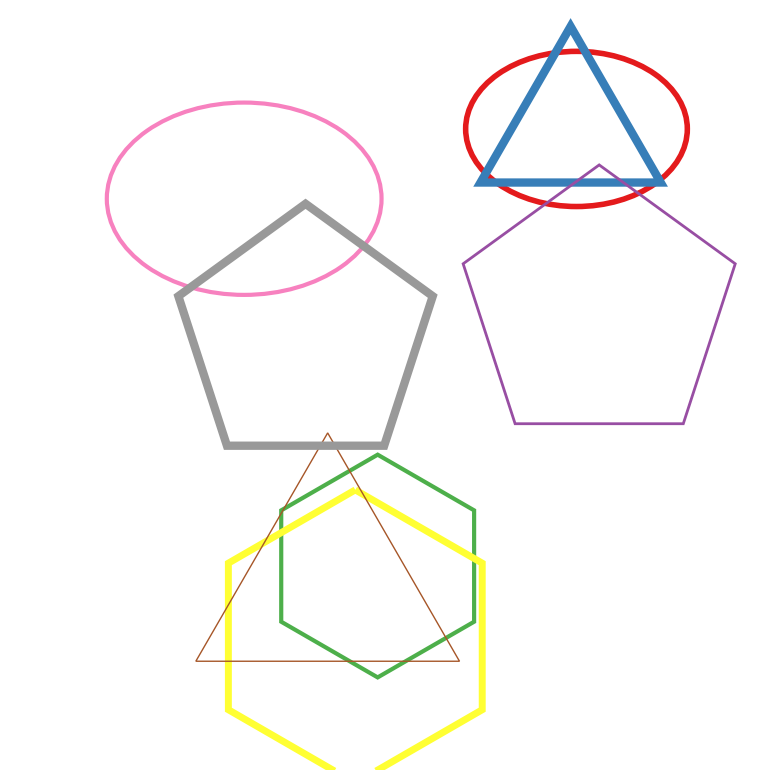[{"shape": "oval", "thickness": 2, "radius": 0.72, "center": [0.749, 0.833]}, {"shape": "triangle", "thickness": 3, "radius": 0.68, "center": [0.741, 0.831]}, {"shape": "hexagon", "thickness": 1.5, "radius": 0.72, "center": [0.49, 0.265]}, {"shape": "pentagon", "thickness": 1, "radius": 0.93, "center": [0.778, 0.6]}, {"shape": "hexagon", "thickness": 2.5, "radius": 0.95, "center": [0.461, 0.173]}, {"shape": "triangle", "thickness": 0.5, "radius": 0.99, "center": [0.426, 0.24]}, {"shape": "oval", "thickness": 1.5, "radius": 0.89, "center": [0.317, 0.742]}, {"shape": "pentagon", "thickness": 3, "radius": 0.87, "center": [0.397, 0.562]}]